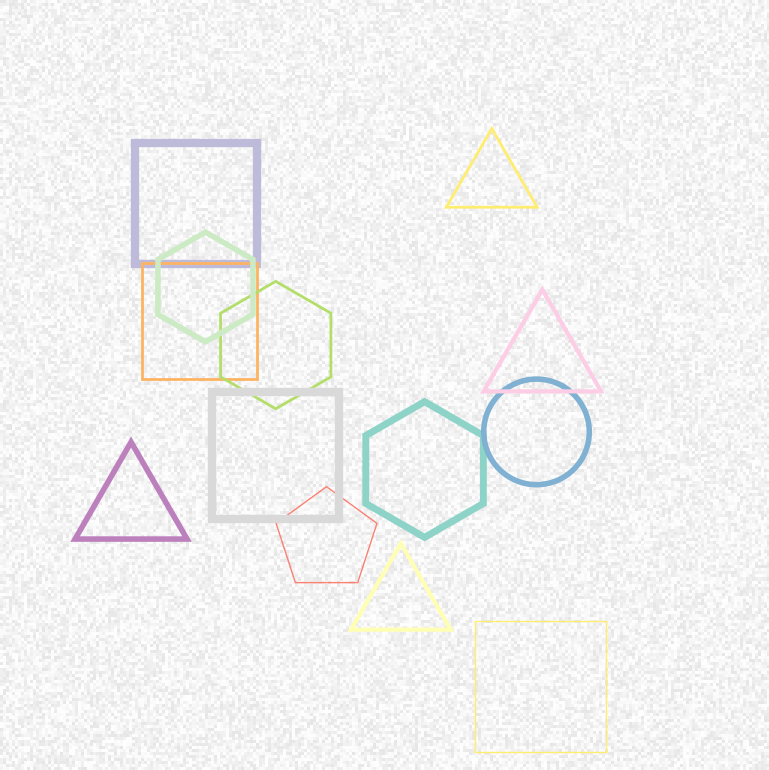[{"shape": "hexagon", "thickness": 2.5, "radius": 0.44, "center": [0.551, 0.39]}, {"shape": "triangle", "thickness": 1.5, "radius": 0.37, "center": [0.521, 0.22]}, {"shape": "square", "thickness": 3, "radius": 0.39, "center": [0.254, 0.736]}, {"shape": "pentagon", "thickness": 0.5, "radius": 0.34, "center": [0.424, 0.299]}, {"shape": "circle", "thickness": 2, "radius": 0.34, "center": [0.697, 0.439]}, {"shape": "square", "thickness": 1, "radius": 0.38, "center": [0.259, 0.583]}, {"shape": "hexagon", "thickness": 1, "radius": 0.41, "center": [0.358, 0.552]}, {"shape": "triangle", "thickness": 1.5, "radius": 0.44, "center": [0.704, 0.536]}, {"shape": "square", "thickness": 3, "radius": 0.41, "center": [0.358, 0.409]}, {"shape": "triangle", "thickness": 2, "radius": 0.42, "center": [0.17, 0.342]}, {"shape": "hexagon", "thickness": 2, "radius": 0.36, "center": [0.267, 0.627]}, {"shape": "square", "thickness": 0.5, "radius": 0.42, "center": [0.702, 0.109]}, {"shape": "triangle", "thickness": 1, "radius": 0.34, "center": [0.639, 0.765]}]